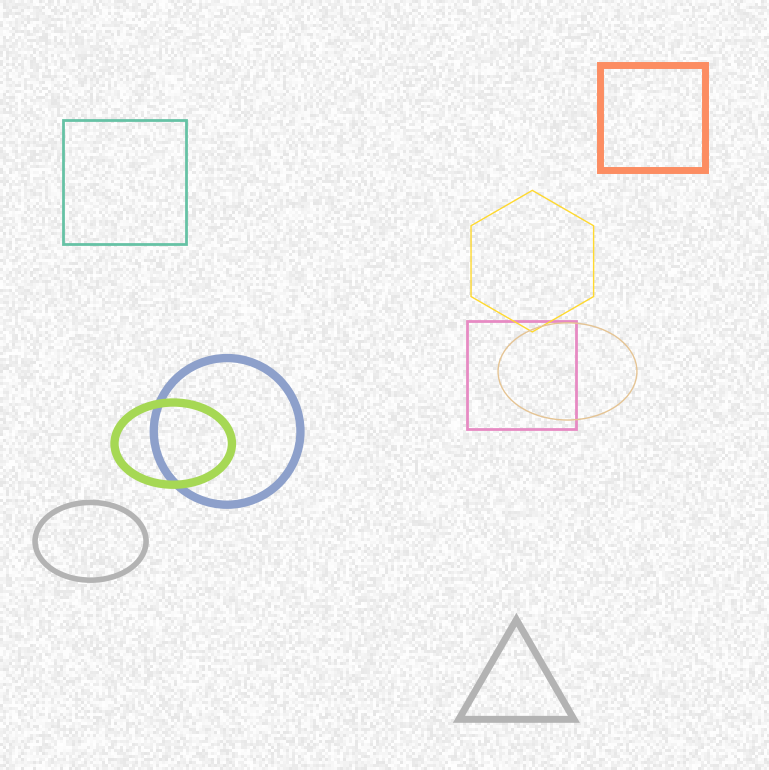[{"shape": "square", "thickness": 1, "radius": 0.4, "center": [0.162, 0.764]}, {"shape": "square", "thickness": 2.5, "radius": 0.34, "center": [0.847, 0.847]}, {"shape": "circle", "thickness": 3, "radius": 0.48, "center": [0.295, 0.44]}, {"shape": "square", "thickness": 1, "radius": 0.35, "center": [0.677, 0.513]}, {"shape": "oval", "thickness": 3, "radius": 0.38, "center": [0.225, 0.424]}, {"shape": "hexagon", "thickness": 0.5, "radius": 0.46, "center": [0.691, 0.661]}, {"shape": "oval", "thickness": 0.5, "radius": 0.45, "center": [0.737, 0.518]}, {"shape": "oval", "thickness": 2, "radius": 0.36, "center": [0.118, 0.297]}, {"shape": "triangle", "thickness": 2.5, "radius": 0.43, "center": [0.671, 0.109]}]